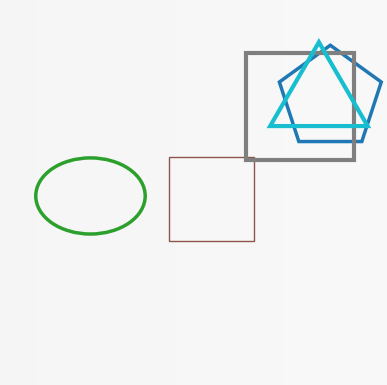[{"shape": "pentagon", "thickness": 2.5, "radius": 0.69, "center": [0.852, 0.744]}, {"shape": "oval", "thickness": 2.5, "radius": 0.71, "center": [0.233, 0.491]}, {"shape": "square", "thickness": 1, "radius": 0.55, "center": [0.547, 0.482]}, {"shape": "square", "thickness": 3, "radius": 0.69, "center": [0.774, 0.723]}, {"shape": "triangle", "thickness": 3, "radius": 0.73, "center": [0.823, 0.745]}]